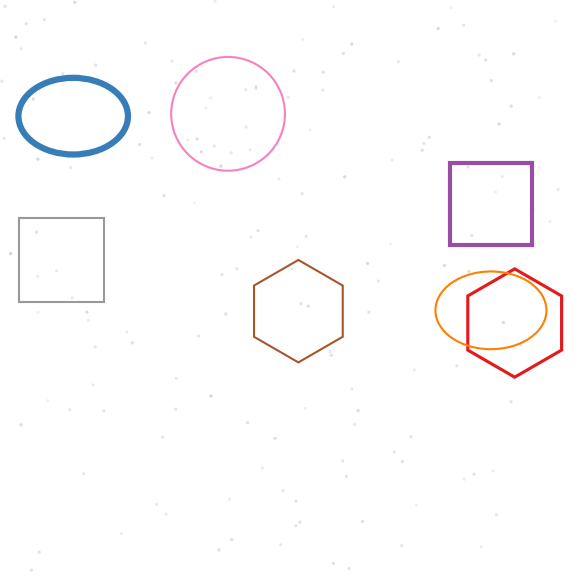[{"shape": "hexagon", "thickness": 1.5, "radius": 0.47, "center": [0.891, 0.44]}, {"shape": "oval", "thickness": 3, "radius": 0.47, "center": [0.127, 0.798]}, {"shape": "square", "thickness": 2, "radius": 0.36, "center": [0.851, 0.646]}, {"shape": "oval", "thickness": 1, "radius": 0.48, "center": [0.85, 0.462]}, {"shape": "hexagon", "thickness": 1, "radius": 0.44, "center": [0.517, 0.46]}, {"shape": "circle", "thickness": 1, "radius": 0.49, "center": [0.395, 0.802]}, {"shape": "square", "thickness": 1, "radius": 0.37, "center": [0.107, 0.549]}]